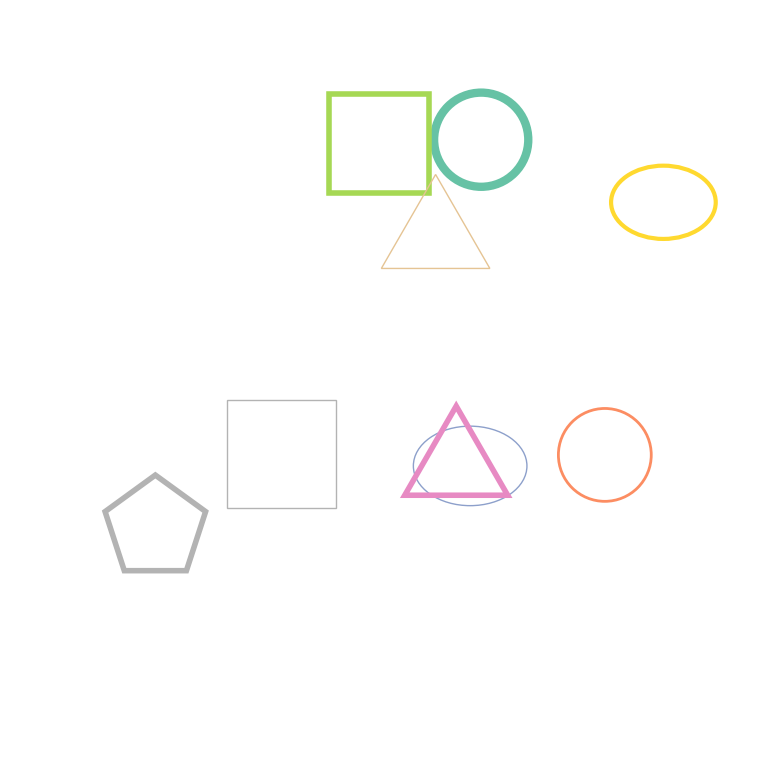[{"shape": "circle", "thickness": 3, "radius": 0.31, "center": [0.625, 0.819]}, {"shape": "circle", "thickness": 1, "radius": 0.3, "center": [0.785, 0.409]}, {"shape": "oval", "thickness": 0.5, "radius": 0.37, "center": [0.611, 0.395]}, {"shape": "triangle", "thickness": 2, "radius": 0.39, "center": [0.592, 0.395]}, {"shape": "square", "thickness": 2, "radius": 0.32, "center": [0.492, 0.813]}, {"shape": "oval", "thickness": 1.5, "radius": 0.34, "center": [0.862, 0.737]}, {"shape": "triangle", "thickness": 0.5, "radius": 0.41, "center": [0.566, 0.692]}, {"shape": "square", "thickness": 0.5, "radius": 0.35, "center": [0.365, 0.411]}, {"shape": "pentagon", "thickness": 2, "radius": 0.34, "center": [0.202, 0.314]}]